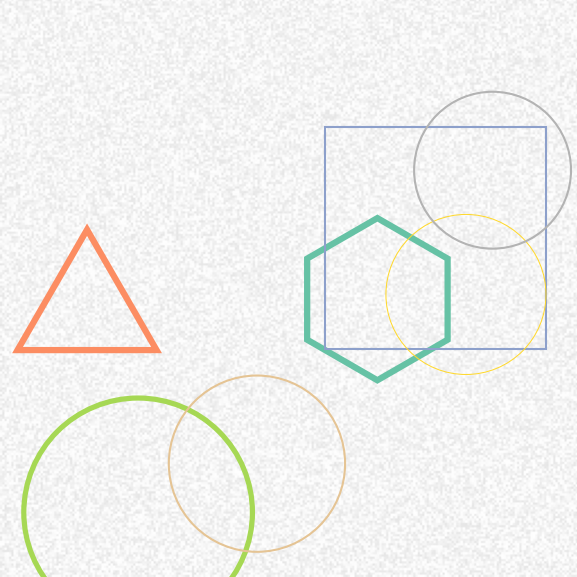[{"shape": "hexagon", "thickness": 3, "radius": 0.7, "center": [0.653, 0.481]}, {"shape": "triangle", "thickness": 3, "radius": 0.7, "center": [0.151, 0.462]}, {"shape": "square", "thickness": 1, "radius": 0.96, "center": [0.754, 0.587]}, {"shape": "circle", "thickness": 2.5, "radius": 0.99, "center": [0.239, 0.112]}, {"shape": "circle", "thickness": 0.5, "radius": 0.69, "center": [0.807, 0.489]}, {"shape": "circle", "thickness": 1, "radius": 0.76, "center": [0.445, 0.196]}, {"shape": "circle", "thickness": 1, "radius": 0.68, "center": [0.853, 0.704]}]